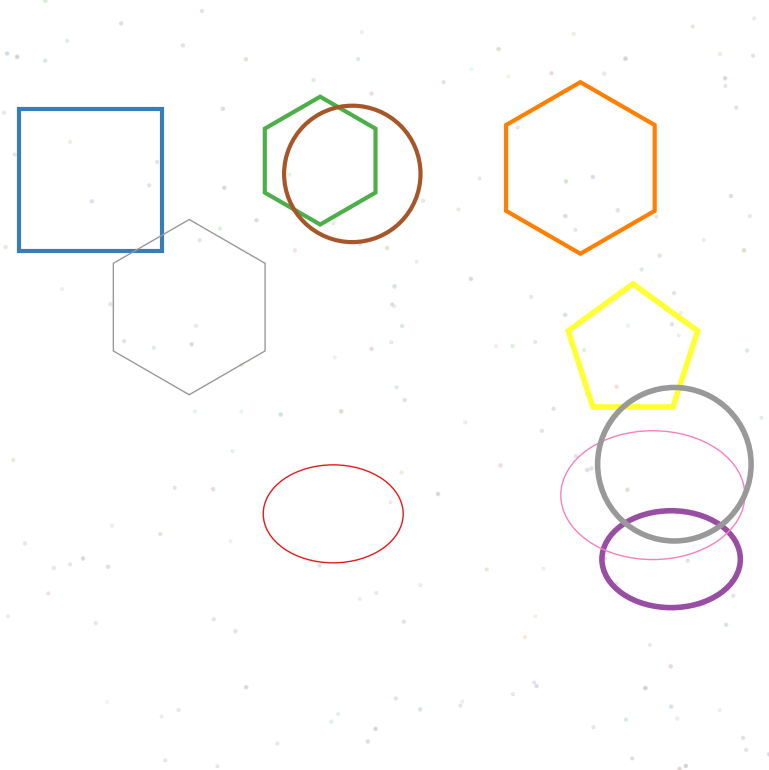[{"shape": "oval", "thickness": 0.5, "radius": 0.45, "center": [0.433, 0.333]}, {"shape": "square", "thickness": 1.5, "radius": 0.46, "center": [0.118, 0.766]}, {"shape": "hexagon", "thickness": 1.5, "radius": 0.42, "center": [0.416, 0.791]}, {"shape": "oval", "thickness": 2, "radius": 0.45, "center": [0.872, 0.274]}, {"shape": "hexagon", "thickness": 1.5, "radius": 0.56, "center": [0.754, 0.782]}, {"shape": "pentagon", "thickness": 2, "radius": 0.44, "center": [0.822, 0.543]}, {"shape": "circle", "thickness": 1.5, "radius": 0.44, "center": [0.458, 0.774]}, {"shape": "oval", "thickness": 0.5, "radius": 0.6, "center": [0.848, 0.357]}, {"shape": "circle", "thickness": 2, "radius": 0.5, "center": [0.876, 0.397]}, {"shape": "hexagon", "thickness": 0.5, "radius": 0.57, "center": [0.246, 0.601]}]